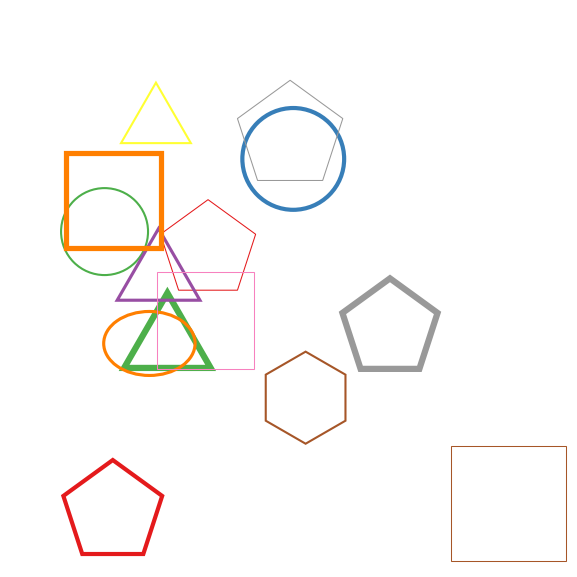[{"shape": "pentagon", "thickness": 0.5, "radius": 0.43, "center": [0.36, 0.567]}, {"shape": "pentagon", "thickness": 2, "radius": 0.45, "center": [0.195, 0.113]}, {"shape": "circle", "thickness": 2, "radius": 0.44, "center": [0.508, 0.724]}, {"shape": "triangle", "thickness": 3, "radius": 0.43, "center": [0.29, 0.405]}, {"shape": "circle", "thickness": 1, "radius": 0.38, "center": [0.181, 0.598]}, {"shape": "triangle", "thickness": 1.5, "radius": 0.41, "center": [0.275, 0.521]}, {"shape": "square", "thickness": 2.5, "radius": 0.41, "center": [0.196, 0.652]}, {"shape": "oval", "thickness": 1.5, "radius": 0.4, "center": [0.259, 0.404]}, {"shape": "triangle", "thickness": 1, "radius": 0.35, "center": [0.27, 0.786]}, {"shape": "square", "thickness": 0.5, "radius": 0.5, "center": [0.88, 0.127]}, {"shape": "hexagon", "thickness": 1, "radius": 0.4, "center": [0.529, 0.31]}, {"shape": "square", "thickness": 0.5, "radius": 0.42, "center": [0.356, 0.444]}, {"shape": "pentagon", "thickness": 0.5, "radius": 0.48, "center": [0.502, 0.764]}, {"shape": "pentagon", "thickness": 3, "radius": 0.43, "center": [0.675, 0.43]}]